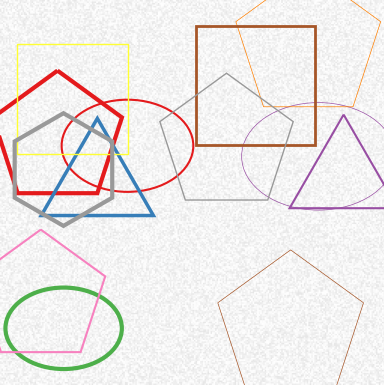[{"shape": "pentagon", "thickness": 3, "radius": 0.88, "center": [0.149, 0.641]}, {"shape": "oval", "thickness": 1.5, "radius": 0.86, "center": [0.331, 0.621]}, {"shape": "triangle", "thickness": 2.5, "radius": 0.84, "center": [0.253, 0.524]}, {"shape": "oval", "thickness": 3, "radius": 0.76, "center": [0.165, 0.147]}, {"shape": "triangle", "thickness": 1.5, "radius": 0.81, "center": [0.893, 0.54]}, {"shape": "oval", "thickness": 0.5, "radius": 1.0, "center": [0.827, 0.594]}, {"shape": "pentagon", "thickness": 0.5, "radius": 0.99, "center": [0.801, 0.883]}, {"shape": "square", "thickness": 1, "radius": 0.72, "center": [0.189, 0.743]}, {"shape": "square", "thickness": 2, "radius": 0.77, "center": [0.664, 0.778]}, {"shape": "pentagon", "thickness": 0.5, "radius": 0.99, "center": [0.755, 0.152]}, {"shape": "pentagon", "thickness": 1.5, "radius": 0.88, "center": [0.106, 0.228]}, {"shape": "hexagon", "thickness": 3, "radius": 0.73, "center": [0.165, 0.56]}, {"shape": "pentagon", "thickness": 1, "radius": 0.91, "center": [0.588, 0.628]}]